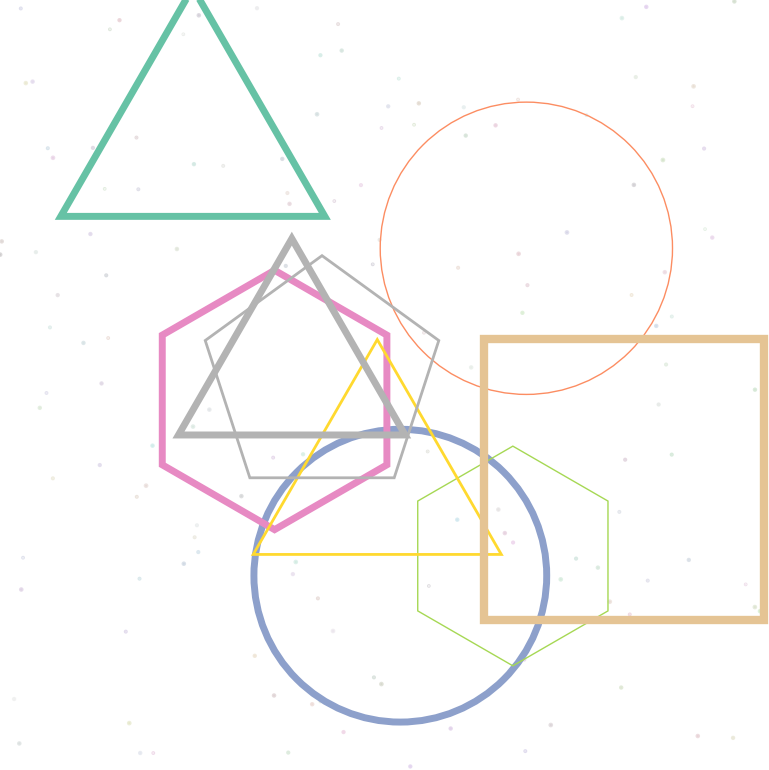[{"shape": "triangle", "thickness": 2.5, "radius": 0.99, "center": [0.25, 0.818]}, {"shape": "circle", "thickness": 0.5, "radius": 0.95, "center": [0.684, 0.678]}, {"shape": "circle", "thickness": 2.5, "radius": 0.95, "center": [0.52, 0.252]}, {"shape": "hexagon", "thickness": 2.5, "radius": 0.84, "center": [0.357, 0.481]}, {"shape": "hexagon", "thickness": 0.5, "radius": 0.71, "center": [0.666, 0.278]}, {"shape": "triangle", "thickness": 1, "radius": 0.93, "center": [0.49, 0.373]}, {"shape": "square", "thickness": 3, "radius": 0.91, "center": [0.81, 0.378]}, {"shape": "pentagon", "thickness": 1, "radius": 0.8, "center": [0.418, 0.509]}, {"shape": "triangle", "thickness": 2.5, "radius": 0.85, "center": [0.379, 0.52]}]